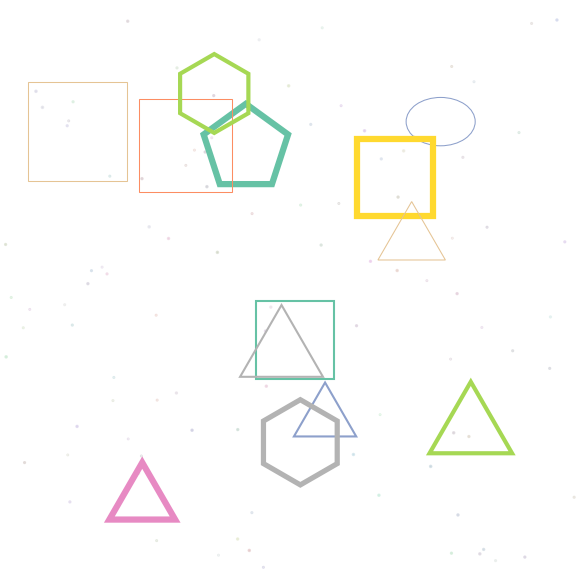[{"shape": "pentagon", "thickness": 3, "radius": 0.38, "center": [0.426, 0.742]}, {"shape": "square", "thickness": 1, "radius": 0.34, "center": [0.511, 0.411]}, {"shape": "square", "thickness": 0.5, "radius": 0.4, "center": [0.321, 0.747]}, {"shape": "oval", "thickness": 0.5, "radius": 0.3, "center": [0.763, 0.789]}, {"shape": "triangle", "thickness": 1, "radius": 0.31, "center": [0.563, 0.275]}, {"shape": "triangle", "thickness": 3, "radius": 0.33, "center": [0.246, 0.132]}, {"shape": "triangle", "thickness": 2, "radius": 0.41, "center": [0.815, 0.256]}, {"shape": "hexagon", "thickness": 2, "radius": 0.34, "center": [0.371, 0.837]}, {"shape": "square", "thickness": 3, "radius": 0.33, "center": [0.684, 0.692]}, {"shape": "square", "thickness": 0.5, "radius": 0.43, "center": [0.135, 0.772]}, {"shape": "triangle", "thickness": 0.5, "radius": 0.34, "center": [0.713, 0.583]}, {"shape": "hexagon", "thickness": 2.5, "radius": 0.37, "center": [0.52, 0.233]}, {"shape": "triangle", "thickness": 1, "radius": 0.41, "center": [0.487, 0.388]}]